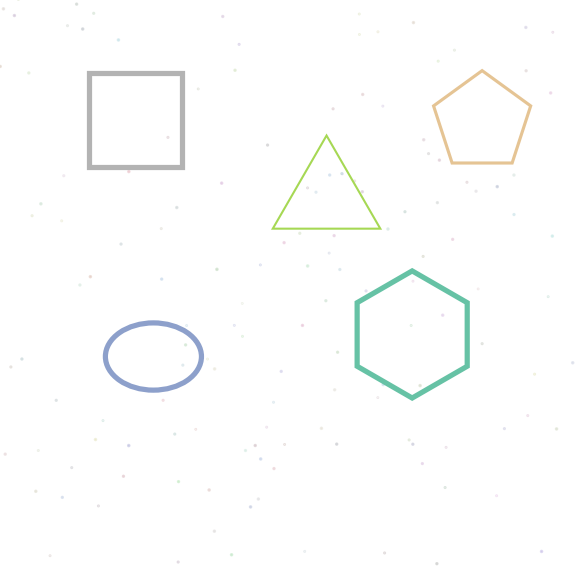[{"shape": "hexagon", "thickness": 2.5, "radius": 0.55, "center": [0.714, 0.42]}, {"shape": "oval", "thickness": 2.5, "radius": 0.42, "center": [0.266, 0.382]}, {"shape": "triangle", "thickness": 1, "radius": 0.54, "center": [0.565, 0.657]}, {"shape": "pentagon", "thickness": 1.5, "radius": 0.44, "center": [0.835, 0.788]}, {"shape": "square", "thickness": 2.5, "radius": 0.4, "center": [0.235, 0.791]}]